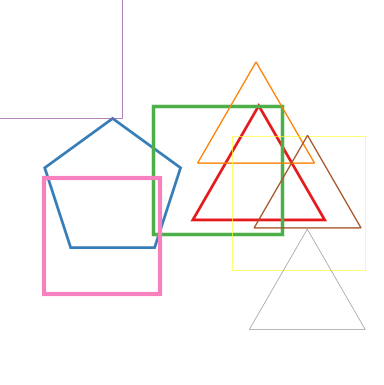[{"shape": "triangle", "thickness": 2, "radius": 0.99, "center": [0.672, 0.528]}, {"shape": "pentagon", "thickness": 2, "radius": 0.93, "center": [0.293, 0.507]}, {"shape": "square", "thickness": 2.5, "radius": 0.83, "center": [0.566, 0.558]}, {"shape": "square", "thickness": 0.5, "radius": 0.97, "center": [0.123, 0.886]}, {"shape": "triangle", "thickness": 1, "radius": 0.88, "center": [0.665, 0.664]}, {"shape": "square", "thickness": 0.5, "radius": 0.87, "center": [0.775, 0.473]}, {"shape": "triangle", "thickness": 1, "radius": 0.8, "center": [0.799, 0.488]}, {"shape": "square", "thickness": 3, "radius": 0.75, "center": [0.265, 0.387]}, {"shape": "triangle", "thickness": 0.5, "radius": 0.87, "center": [0.798, 0.231]}]